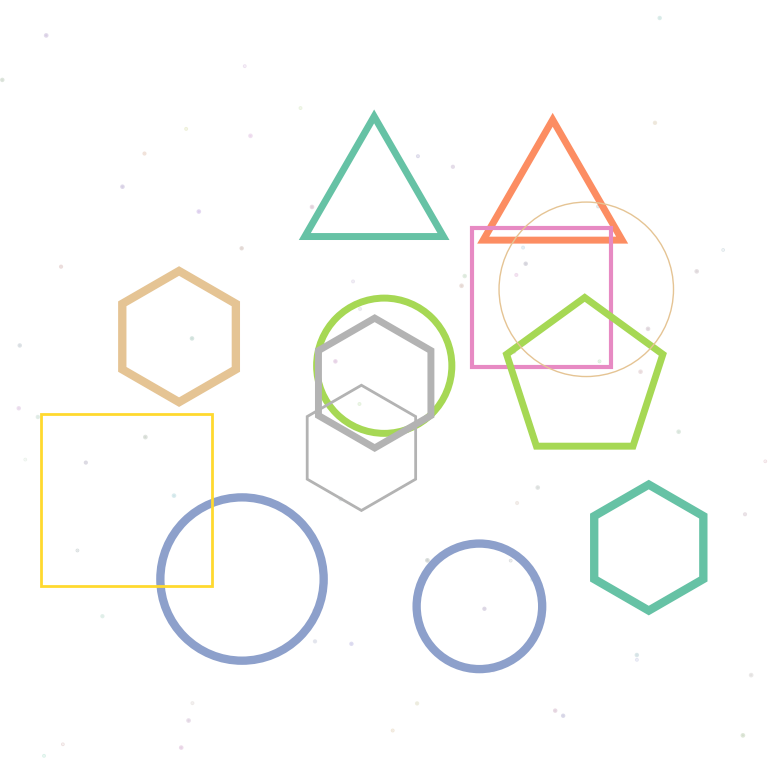[{"shape": "hexagon", "thickness": 3, "radius": 0.41, "center": [0.843, 0.289]}, {"shape": "triangle", "thickness": 2.5, "radius": 0.52, "center": [0.486, 0.745]}, {"shape": "triangle", "thickness": 2.5, "radius": 0.52, "center": [0.718, 0.74]}, {"shape": "circle", "thickness": 3, "radius": 0.53, "center": [0.314, 0.248]}, {"shape": "circle", "thickness": 3, "radius": 0.41, "center": [0.623, 0.213]}, {"shape": "square", "thickness": 1.5, "radius": 0.45, "center": [0.703, 0.614]}, {"shape": "pentagon", "thickness": 2.5, "radius": 0.53, "center": [0.759, 0.507]}, {"shape": "circle", "thickness": 2.5, "radius": 0.44, "center": [0.499, 0.525]}, {"shape": "square", "thickness": 1, "radius": 0.56, "center": [0.164, 0.351]}, {"shape": "circle", "thickness": 0.5, "radius": 0.57, "center": [0.761, 0.624]}, {"shape": "hexagon", "thickness": 3, "radius": 0.43, "center": [0.233, 0.563]}, {"shape": "hexagon", "thickness": 2.5, "radius": 0.42, "center": [0.487, 0.503]}, {"shape": "hexagon", "thickness": 1, "radius": 0.41, "center": [0.469, 0.418]}]